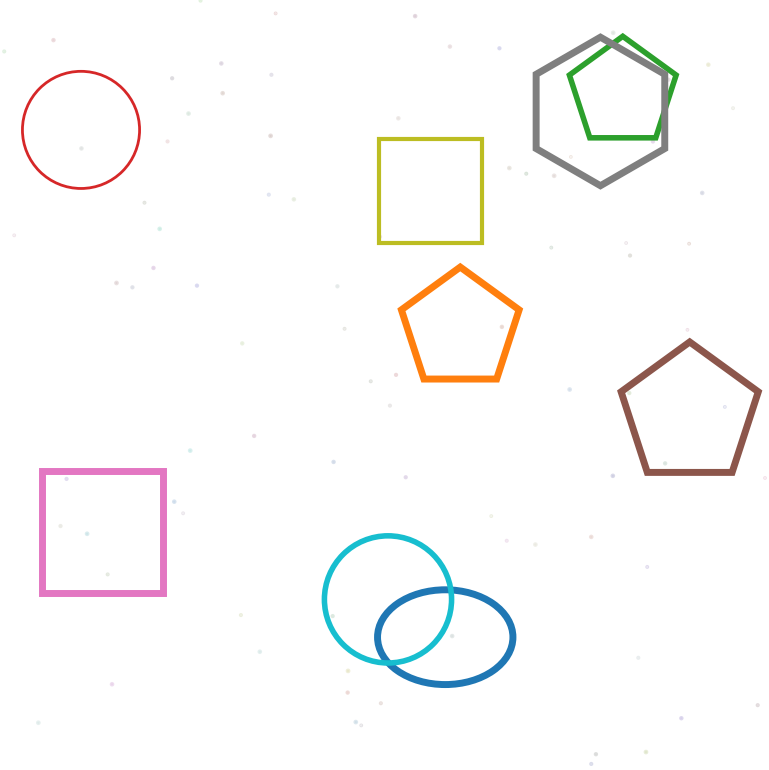[{"shape": "oval", "thickness": 2.5, "radius": 0.44, "center": [0.578, 0.172]}, {"shape": "pentagon", "thickness": 2.5, "radius": 0.4, "center": [0.598, 0.573]}, {"shape": "pentagon", "thickness": 2, "radius": 0.36, "center": [0.809, 0.88]}, {"shape": "circle", "thickness": 1, "radius": 0.38, "center": [0.105, 0.831]}, {"shape": "pentagon", "thickness": 2.5, "radius": 0.47, "center": [0.896, 0.462]}, {"shape": "square", "thickness": 2.5, "radius": 0.39, "center": [0.133, 0.309]}, {"shape": "hexagon", "thickness": 2.5, "radius": 0.48, "center": [0.78, 0.855]}, {"shape": "square", "thickness": 1.5, "radius": 0.34, "center": [0.559, 0.752]}, {"shape": "circle", "thickness": 2, "radius": 0.41, "center": [0.504, 0.222]}]